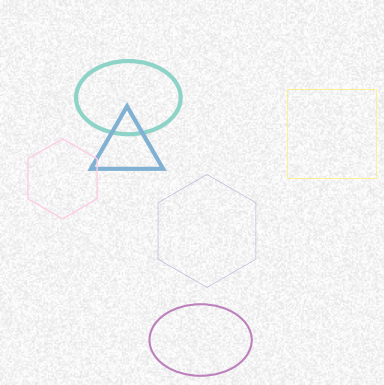[{"shape": "oval", "thickness": 3, "radius": 0.68, "center": [0.333, 0.746]}, {"shape": "hexagon", "thickness": 0.5, "radius": 0.73, "center": [0.538, 0.4]}, {"shape": "triangle", "thickness": 3, "radius": 0.54, "center": [0.33, 0.616]}, {"shape": "hexagon", "thickness": 1, "radius": 0.52, "center": [0.162, 0.535]}, {"shape": "oval", "thickness": 1.5, "radius": 0.66, "center": [0.521, 0.117]}, {"shape": "square", "thickness": 0.5, "radius": 0.58, "center": [0.861, 0.654]}]